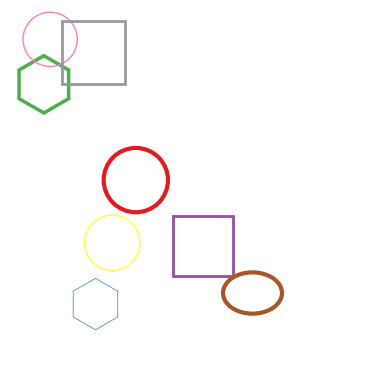[{"shape": "circle", "thickness": 3, "radius": 0.42, "center": [0.353, 0.532]}, {"shape": "hexagon", "thickness": 0.5, "radius": 0.33, "center": [0.248, 0.21]}, {"shape": "hexagon", "thickness": 2.5, "radius": 0.37, "center": [0.114, 0.781]}, {"shape": "square", "thickness": 2, "radius": 0.39, "center": [0.528, 0.36]}, {"shape": "circle", "thickness": 1, "radius": 0.36, "center": [0.291, 0.369]}, {"shape": "oval", "thickness": 3, "radius": 0.38, "center": [0.656, 0.239]}, {"shape": "circle", "thickness": 1, "radius": 0.35, "center": [0.13, 0.898]}, {"shape": "square", "thickness": 2, "radius": 0.41, "center": [0.242, 0.863]}]